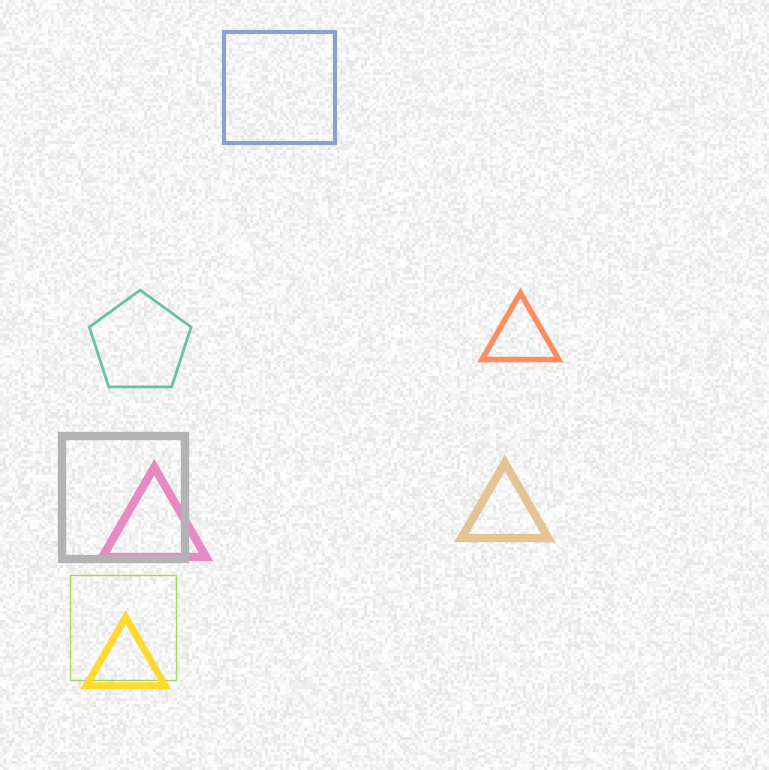[{"shape": "pentagon", "thickness": 1, "radius": 0.35, "center": [0.182, 0.554]}, {"shape": "triangle", "thickness": 2, "radius": 0.29, "center": [0.676, 0.562]}, {"shape": "square", "thickness": 1.5, "radius": 0.36, "center": [0.363, 0.887]}, {"shape": "triangle", "thickness": 3, "radius": 0.39, "center": [0.2, 0.316]}, {"shape": "square", "thickness": 0.5, "radius": 0.34, "center": [0.16, 0.185]}, {"shape": "triangle", "thickness": 2.5, "radius": 0.3, "center": [0.163, 0.139]}, {"shape": "triangle", "thickness": 3, "radius": 0.33, "center": [0.656, 0.334]}, {"shape": "square", "thickness": 3, "radius": 0.4, "center": [0.16, 0.354]}]